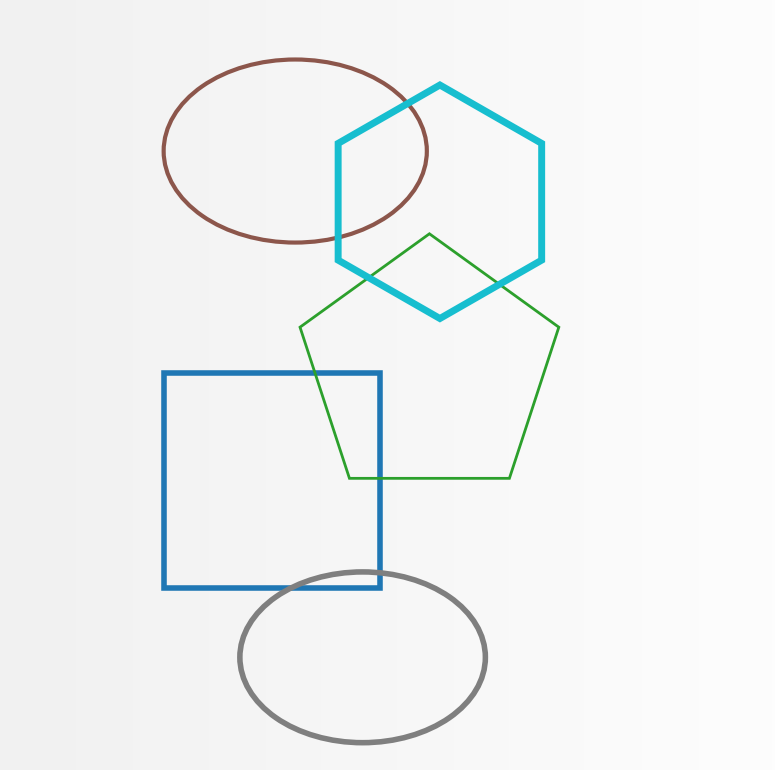[{"shape": "square", "thickness": 2, "radius": 0.7, "center": [0.351, 0.376]}, {"shape": "pentagon", "thickness": 1, "radius": 0.88, "center": [0.554, 0.521]}, {"shape": "oval", "thickness": 1.5, "radius": 0.85, "center": [0.381, 0.804]}, {"shape": "oval", "thickness": 2, "radius": 0.79, "center": [0.468, 0.146]}, {"shape": "hexagon", "thickness": 2.5, "radius": 0.76, "center": [0.568, 0.738]}]